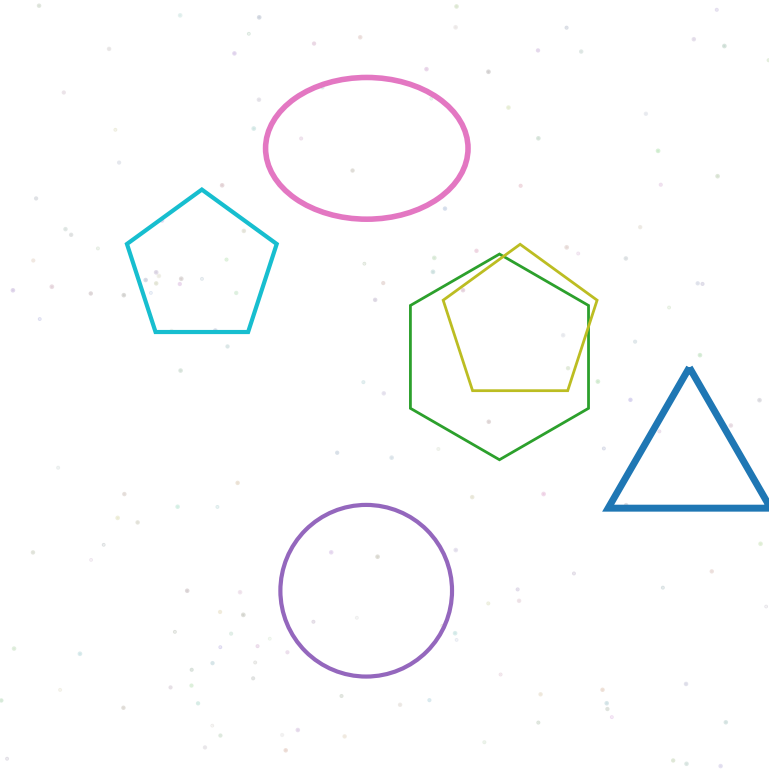[{"shape": "triangle", "thickness": 2.5, "radius": 0.61, "center": [0.895, 0.401]}, {"shape": "hexagon", "thickness": 1, "radius": 0.67, "center": [0.649, 0.536]}, {"shape": "circle", "thickness": 1.5, "radius": 0.56, "center": [0.476, 0.233]}, {"shape": "oval", "thickness": 2, "radius": 0.66, "center": [0.476, 0.807]}, {"shape": "pentagon", "thickness": 1, "radius": 0.53, "center": [0.676, 0.578]}, {"shape": "pentagon", "thickness": 1.5, "radius": 0.51, "center": [0.262, 0.652]}]